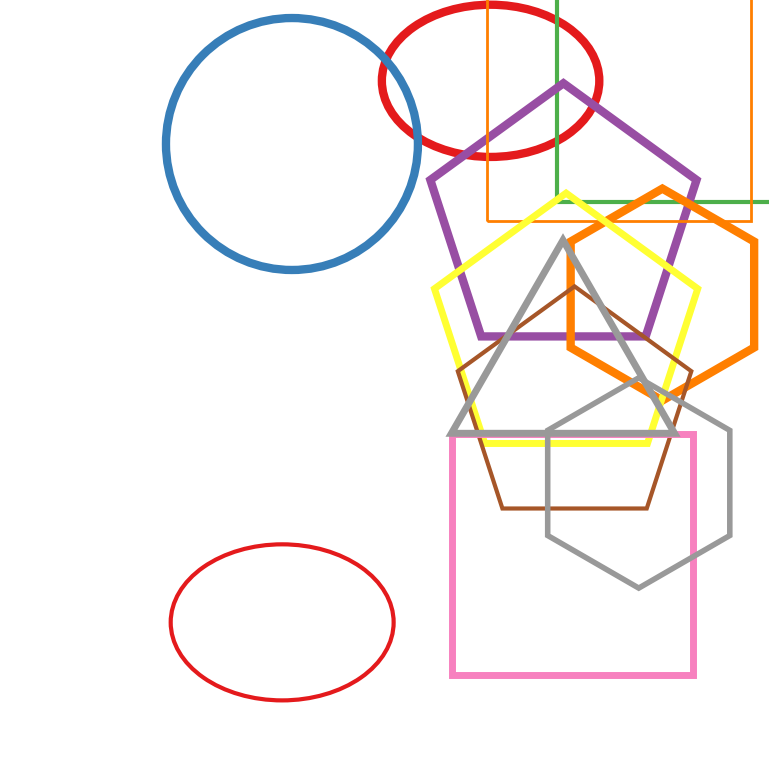[{"shape": "oval", "thickness": 1.5, "radius": 0.72, "center": [0.366, 0.192]}, {"shape": "oval", "thickness": 3, "radius": 0.71, "center": [0.637, 0.895]}, {"shape": "circle", "thickness": 3, "radius": 0.82, "center": [0.379, 0.813]}, {"shape": "square", "thickness": 1.5, "radius": 0.8, "center": [0.884, 0.898]}, {"shape": "pentagon", "thickness": 3, "radius": 0.91, "center": [0.732, 0.71]}, {"shape": "hexagon", "thickness": 3, "radius": 0.69, "center": [0.86, 0.617]}, {"shape": "square", "thickness": 1, "radius": 0.86, "center": [0.804, 0.885]}, {"shape": "pentagon", "thickness": 2.5, "radius": 0.9, "center": [0.735, 0.569]}, {"shape": "pentagon", "thickness": 1.5, "radius": 0.8, "center": [0.746, 0.469]}, {"shape": "square", "thickness": 2.5, "radius": 0.78, "center": [0.743, 0.28]}, {"shape": "triangle", "thickness": 2.5, "radius": 0.84, "center": [0.731, 0.521]}, {"shape": "hexagon", "thickness": 2, "radius": 0.68, "center": [0.83, 0.373]}]